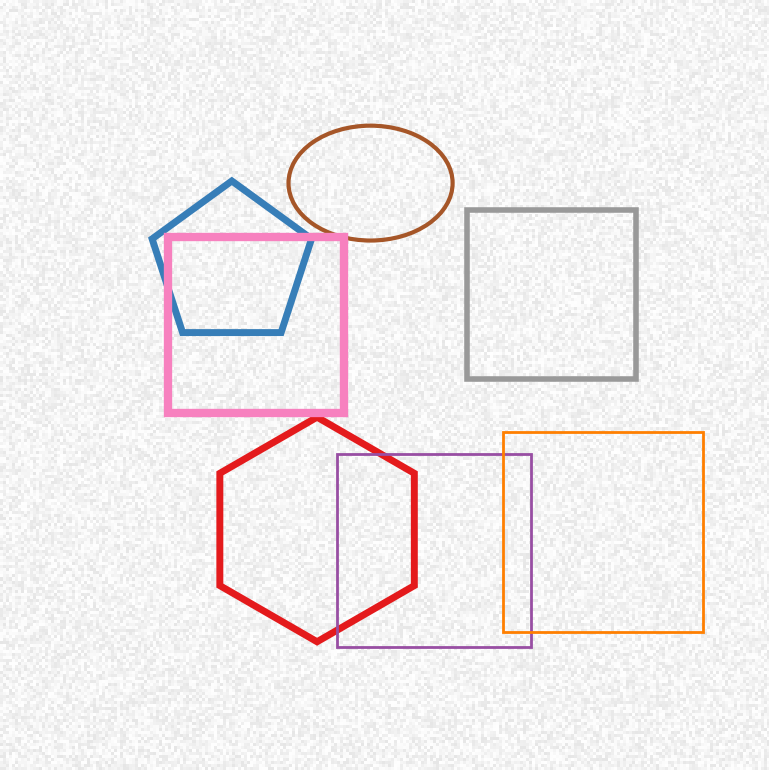[{"shape": "hexagon", "thickness": 2.5, "radius": 0.73, "center": [0.412, 0.312]}, {"shape": "pentagon", "thickness": 2.5, "radius": 0.54, "center": [0.301, 0.656]}, {"shape": "square", "thickness": 1, "radius": 0.63, "center": [0.564, 0.285]}, {"shape": "square", "thickness": 1, "radius": 0.65, "center": [0.783, 0.309]}, {"shape": "oval", "thickness": 1.5, "radius": 0.53, "center": [0.481, 0.762]}, {"shape": "square", "thickness": 3, "radius": 0.57, "center": [0.332, 0.578]}, {"shape": "square", "thickness": 2, "radius": 0.55, "center": [0.716, 0.618]}]